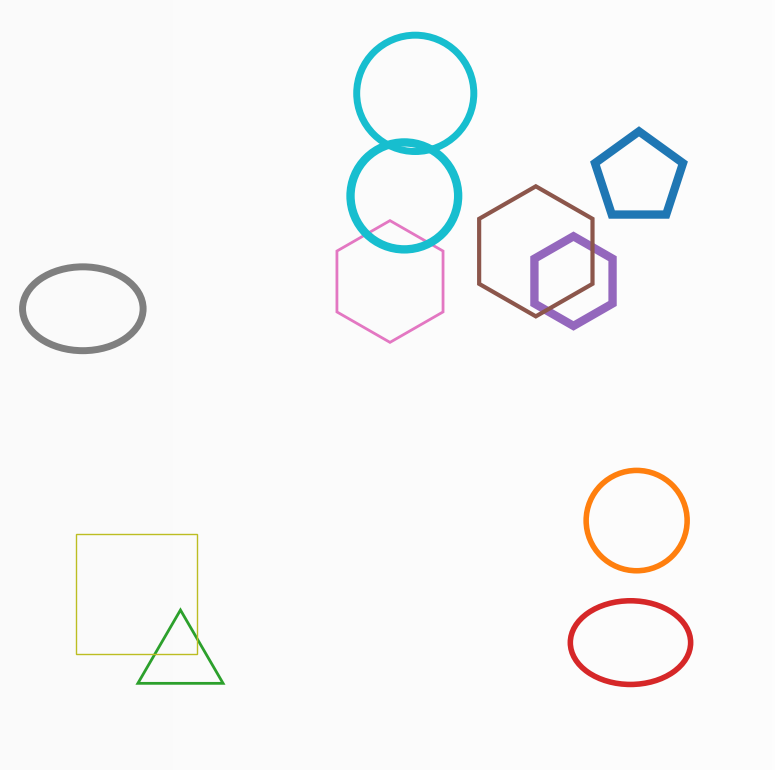[{"shape": "pentagon", "thickness": 3, "radius": 0.3, "center": [0.825, 0.77]}, {"shape": "circle", "thickness": 2, "radius": 0.33, "center": [0.821, 0.324]}, {"shape": "triangle", "thickness": 1, "radius": 0.32, "center": [0.233, 0.144]}, {"shape": "oval", "thickness": 2, "radius": 0.39, "center": [0.814, 0.165]}, {"shape": "hexagon", "thickness": 3, "radius": 0.29, "center": [0.74, 0.635]}, {"shape": "hexagon", "thickness": 1.5, "radius": 0.42, "center": [0.691, 0.674]}, {"shape": "hexagon", "thickness": 1, "radius": 0.4, "center": [0.503, 0.634]}, {"shape": "oval", "thickness": 2.5, "radius": 0.39, "center": [0.107, 0.599]}, {"shape": "square", "thickness": 0.5, "radius": 0.39, "center": [0.176, 0.228]}, {"shape": "circle", "thickness": 2.5, "radius": 0.38, "center": [0.536, 0.879]}, {"shape": "circle", "thickness": 3, "radius": 0.35, "center": [0.522, 0.746]}]